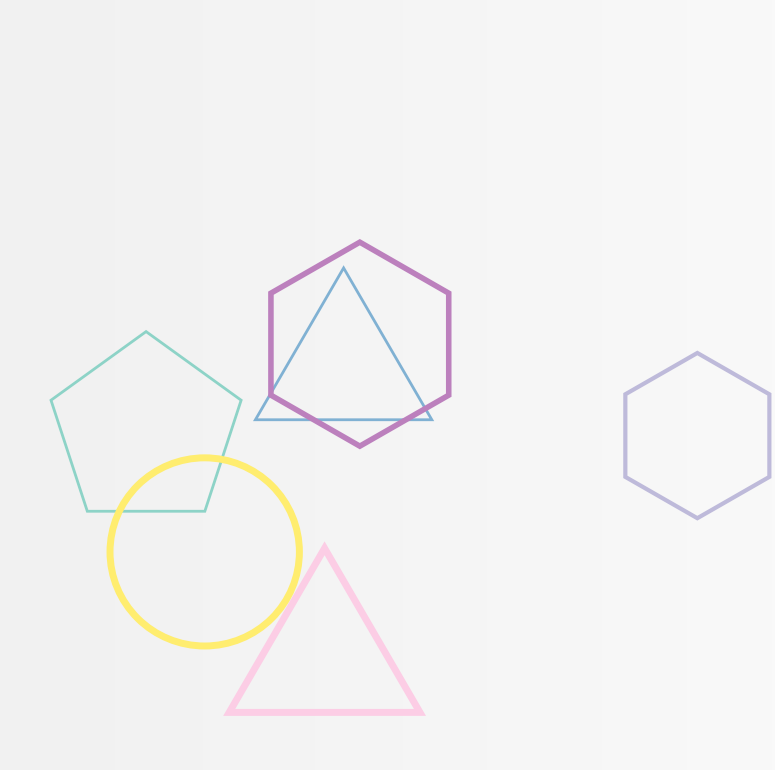[{"shape": "pentagon", "thickness": 1, "radius": 0.64, "center": [0.188, 0.44]}, {"shape": "hexagon", "thickness": 1.5, "radius": 0.54, "center": [0.9, 0.434]}, {"shape": "triangle", "thickness": 1, "radius": 0.66, "center": [0.443, 0.521]}, {"shape": "triangle", "thickness": 2.5, "radius": 0.71, "center": [0.419, 0.146]}, {"shape": "hexagon", "thickness": 2, "radius": 0.66, "center": [0.464, 0.553]}, {"shape": "circle", "thickness": 2.5, "radius": 0.61, "center": [0.264, 0.283]}]